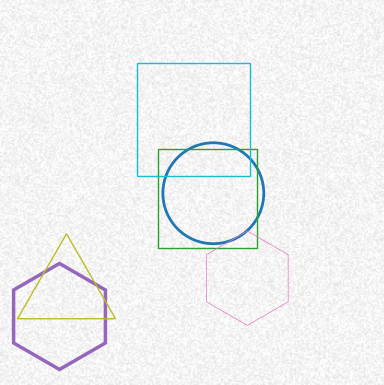[{"shape": "circle", "thickness": 2, "radius": 0.66, "center": [0.554, 0.498]}, {"shape": "square", "thickness": 1, "radius": 0.65, "center": [0.538, 0.485]}, {"shape": "hexagon", "thickness": 2.5, "radius": 0.69, "center": [0.155, 0.178]}, {"shape": "hexagon", "thickness": 0.5, "radius": 0.61, "center": [0.642, 0.277]}, {"shape": "triangle", "thickness": 1, "radius": 0.74, "center": [0.173, 0.246]}, {"shape": "square", "thickness": 1, "radius": 0.73, "center": [0.503, 0.689]}]